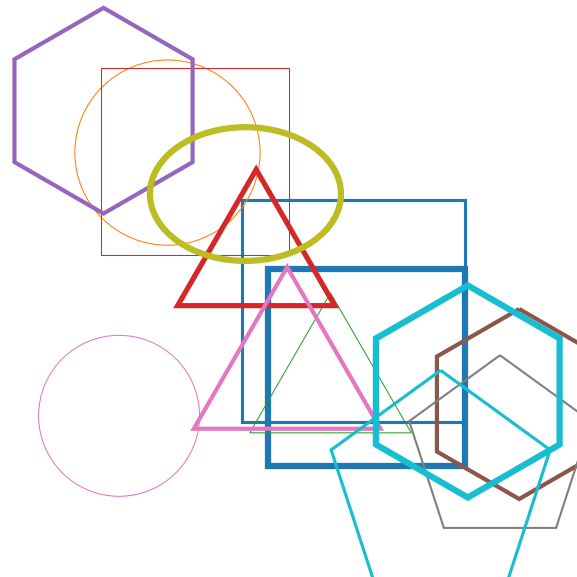[{"shape": "square", "thickness": 3, "radius": 0.85, "center": [0.634, 0.362]}, {"shape": "square", "thickness": 1.5, "radius": 0.96, "center": [0.612, 0.461]}, {"shape": "circle", "thickness": 0.5, "radius": 0.8, "center": [0.29, 0.735]}, {"shape": "triangle", "thickness": 0.5, "radius": 0.81, "center": [0.572, 0.33]}, {"shape": "triangle", "thickness": 2.5, "radius": 0.79, "center": [0.444, 0.548]}, {"shape": "square", "thickness": 0.5, "radius": 0.81, "center": [0.337, 0.719]}, {"shape": "hexagon", "thickness": 2, "radius": 0.89, "center": [0.179, 0.807]}, {"shape": "hexagon", "thickness": 2, "radius": 0.82, "center": [0.899, 0.3]}, {"shape": "circle", "thickness": 0.5, "radius": 0.7, "center": [0.206, 0.279]}, {"shape": "triangle", "thickness": 2, "radius": 0.93, "center": [0.497, 0.35]}, {"shape": "pentagon", "thickness": 1, "radius": 0.83, "center": [0.866, 0.219]}, {"shape": "oval", "thickness": 3, "radius": 0.83, "center": [0.425, 0.663]}, {"shape": "hexagon", "thickness": 3, "radius": 0.92, "center": [0.81, 0.321]}, {"shape": "pentagon", "thickness": 1.5, "radius": 1.0, "center": [0.763, 0.158]}]